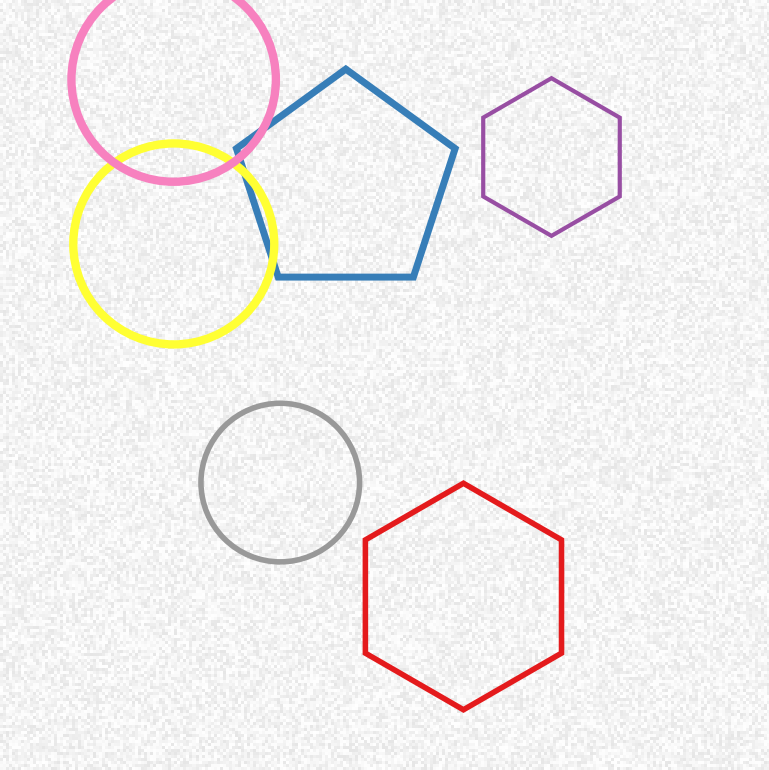[{"shape": "hexagon", "thickness": 2, "radius": 0.74, "center": [0.602, 0.225]}, {"shape": "pentagon", "thickness": 2.5, "radius": 0.75, "center": [0.449, 0.761]}, {"shape": "hexagon", "thickness": 1.5, "radius": 0.51, "center": [0.716, 0.796]}, {"shape": "circle", "thickness": 3, "radius": 0.65, "center": [0.226, 0.683]}, {"shape": "circle", "thickness": 3, "radius": 0.66, "center": [0.226, 0.897]}, {"shape": "circle", "thickness": 2, "radius": 0.51, "center": [0.364, 0.373]}]